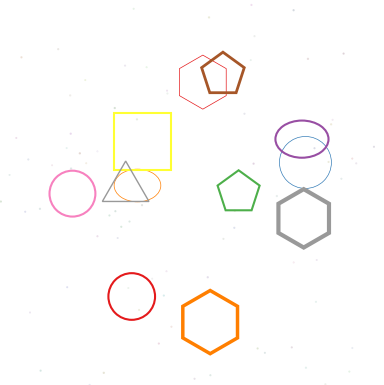[{"shape": "hexagon", "thickness": 0.5, "radius": 0.35, "center": [0.527, 0.787]}, {"shape": "circle", "thickness": 1.5, "radius": 0.3, "center": [0.342, 0.23]}, {"shape": "circle", "thickness": 0.5, "radius": 0.34, "center": [0.793, 0.578]}, {"shape": "pentagon", "thickness": 1.5, "radius": 0.29, "center": [0.62, 0.5]}, {"shape": "oval", "thickness": 1.5, "radius": 0.34, "center": [0.784, 0.639]}, {"shape": "oval", "thickness": 0.5, "radius": 0.3, "center": [0.357, 0.518]}, {"shape": "hexagon", "thickness": 2.5, "radius": 0.41, "center": [0.546, 0.163]}, {"shape": "square", "thickness": 1.5, "radius": 0.37, "center": [0.369, 0.633]}, {"shape": "pentagon", "thickness": 2, "radius": 0.29, "center": [0.579, 0.806]}, {"shape": "circle", "thickness": 1.5, "radius": 0.3, "center": [0.188, 0.497]}, {"shape": "triangle", "thickness": 1, "radius": 0.35, "center": [0.326, 0.512]}, {"shape": "hexagon", "thickness": 3, "radius": 0.38, "center": [0.789, 0.433]}]